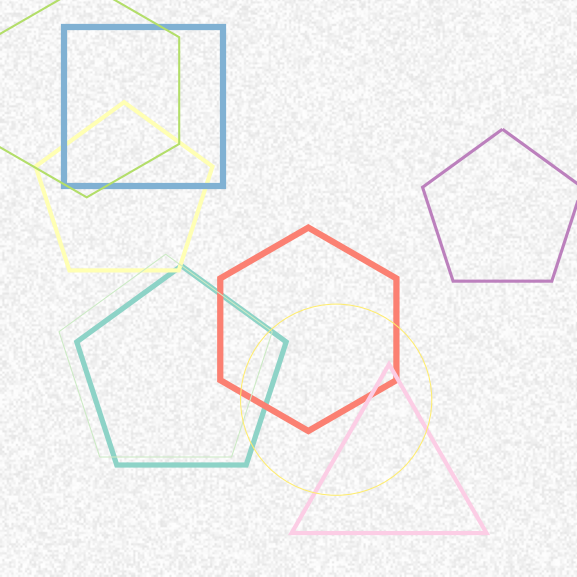[{"shape": "pentagon", "thickness": 2.5, "radius": 0.95, "center": [0.314, 0.348]}, {"shape": "pentagon", "thickness": 2, "radius": 0.81, "center": [0.215, 0.661]}, {"shape": "hexagon", "thickness": 3, "radius": 0.88, "center": [0.534, 0.429]}, {"shape": "square", "thickness": 3, "radius": 0.69, "center": [0.248, 0.815]}, {"shape": "hexagon", "thickness": 1, "radius": 0.92, "center": [0.15, 0.842]}, {"shape": "triangle", "thickness": 2, "radius": 0.97, "center": [0.674, 0.174]}, {"shape": "pentagon", "thickness": 1.5, "radius": 0.73, "center": [0.87, 0.63]}, {"shape": "pentagon", "thickness": 0.5, "radius": 0.97, "center": [0.287, 0.365]}, {"shape": "circle", "thickness": 0.5, "radius": 0.83, "center": [0.582, 0.307]}]